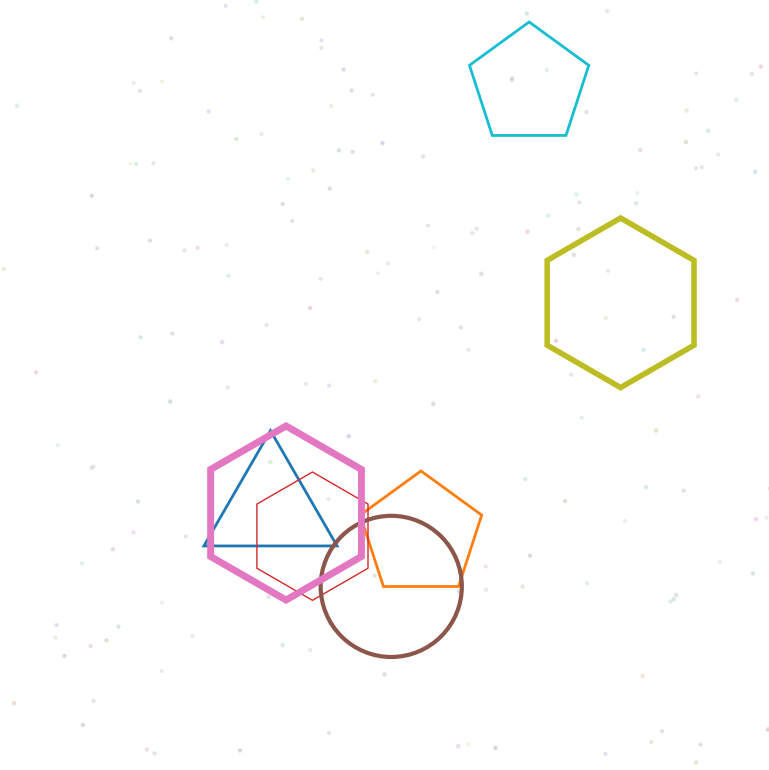[{"shape": "triangle", "thickness": 1, "radius": 0.5, "center": [0.351, 0.341]}, {"shape": "pentagon", "thickness": 1, "radius": 0.41, "center": [0.547, 0.305]}, {"shape": "hexagon", "thickness": 0.5, "radius": 0.42, "center": [0.406, 0.304]}, {"shape": "circle", "thickness": 1.5, "radius": 0.46, "center": [0.508, 0.238]}, {"shape": "hexagon", "thickness": 2.5, "radius": 0.57, "center": [0.371, 0.334]}, {"shape": "hexagon", "thickness": 2, "radius": 0.55, "center": [0.806, 0.607]}, {"shape": "pentagon", "thickness": 1, "radius": 0.41, "center": [0.687, 0.89]}]